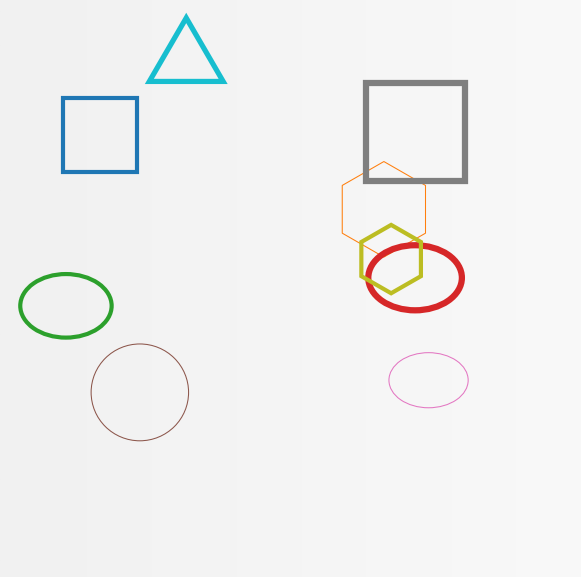[{"shape": "square", "thickness": 2, "radius": 0.32, "center": [0.172, 0.765]}, {"shape": "hexagon", "thickness": 0.5, "radius": 0.41, "center": [0.66, 0.637]}, {"shape": "oval", "thickness": 2, "radius": 0.39, "center": [0.113, 0.47]}, {"shape": "oval", "thickness": 3, "radius": 0.4, "center": [0.714, 0.518]}, {"shape": "circle", "thickness": 0.5, "radius": 0.42, "center": [0.241, 0.32]}, {"shape": "oval", "thickness": 0.5, "radius": 0.34, "center": [0.737, 0.341]}, {"shape": "square", "thickness": 3, "radius": 0.43, "center": [0.715, 0.77]}, {"shape": "hexagon", "thickness": 2, "radius": 0.3, "center": [0.673, 0.551]}, {"shape": "triangle", "thickness": 2.5, "radius": 0.37, "center": [0.32, 0.895]}]